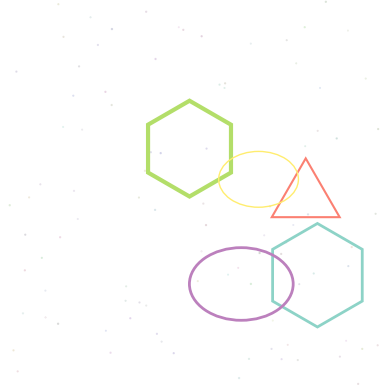[{"shape": "hexagon", "thickness": 2, "radius": 0.67, "center": [0.824, 0.285]}, {"shape": "triangle", "thickness": 1.5, "radius": 0.51, "center": [0.794, 0.487]}, {"shape": "hexagon", "thickness": 3, "radius": 0.62, "center": [0.492, 0.614]}, {"shape": "oval", "thickness": 2, "radius": 0.67, "center": [0.627, 0.262]}, {"shape": "oval", "thickness": 1, "radius": 0.52, "center": [0.672, 0.534]}]